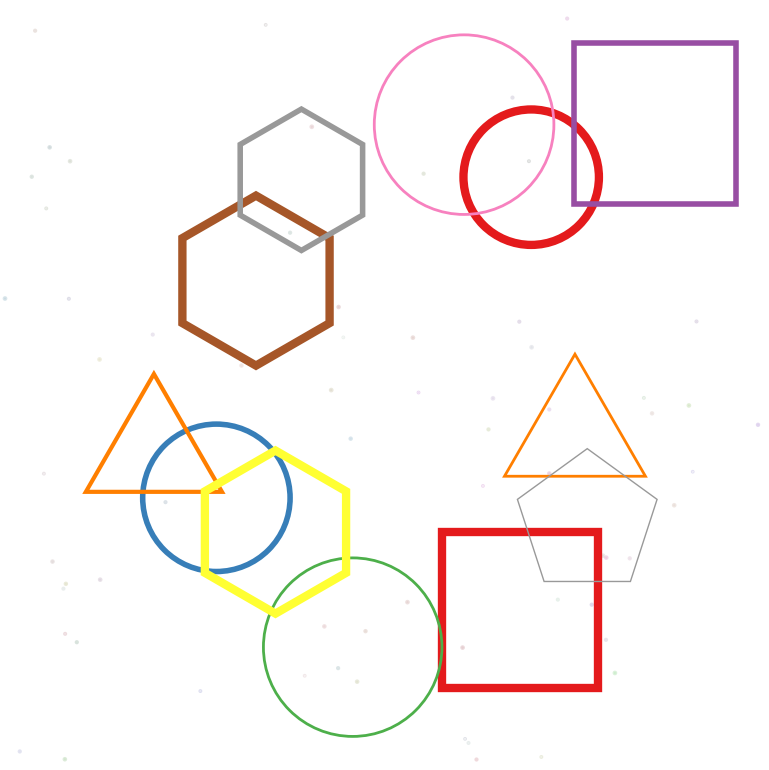[{"shape": "circle", "thickness": 3, "radius": 0.44, "center": [0.69, 0.77]}, {"shape": "square", "thickness": 3, "radius": 0.51, "center": [0.675, 0.208]}, {"shape": "circle", "thickness": 2, "radius": 0.48, "center": [0.281, 0.353]}, {"shape": "circle", "thickness": 1, "radius": 0.58, "center": [0.458, 0.16]}, {"shape": "square", "thickness": 2, "radius": 0.52, "center": [0.851, 0.839]}, {"shape": "triangle", "thickness": 1, "radius": 0.53, "center": [0.747, 0.434]}, {"shape": "triangle", "thickness": 1.5, "radius": 0.51, "center": [0.2, 0.412]}, {"shape": "hexagon", "thickness": 3, "radius": 0.53, "center": [0.358, 0.309]}, {"shape": "hexagon", "thickness": 3, "radius": 0.55, "center": [0.332, 0.636]}, {"shape": "circle", "thickness": 1, "radius": 0.58, "center": [0.603, 0.838]}, {"shape": "hexagon", "thickness": 2, "radius": 0.46, "center": [0.391, 0.767]}, {"shape": "pentagon", "thickness": 0.5, "radius": 0.48, "center": [0.763, 0.322]}]